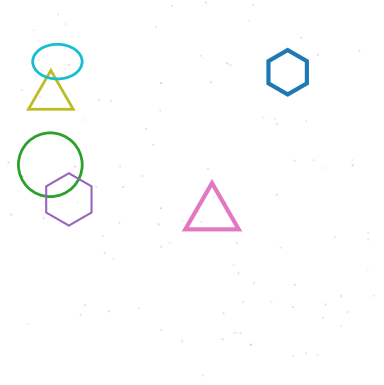[{"shape": "hexagon", "thickness": 3, "radius": 0.29, "center": [0.747, 0.812]}, {"shape": "circle", "thickness": 2, "radius": 0.41, "center": [0.131, 0.572]}, {"shape": "hexagon", "thickness": 1.5, "radius": 0.34, "center": [0.179, 0.482]}, {"shape": "triangle", "thickness": 3, "radius": 0.4, "center": [0.551, 0.444]}, {"shape": "triangle", "thickness": 2, "radius": 0.34, "center": [0.132, 0.75]}, {"shape": "oval", "thickness": 2, "radius": 0.32, "center": [0.149, 0.84]}]